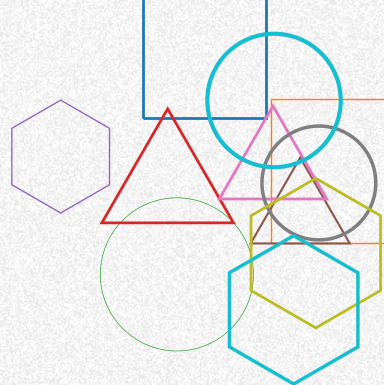[{"shape": "square", "thickness": 2, "radius": 0.8, "center": [0.53, 0.854]}, {"shape": "square", "thickness": 1, "radius": 0.93, "center": [0.892, 0.556]}, {"shape": "circle", "thickness": 0.5, "radius": 0.99, "center": [0.459, 0.287]}, {"shape": "triangle", "thickness": 2, "radius": 0.99, "center": [0.435, 0.52]}, {"shape": "hexagon", "thickness": 1, "radius": 0.73, "center": [0.158, 0.593]}, {"shape": "triangle", "thickness": 1.5, "radius": 0.74, "center": [0.78, 0.442]}, {"shape": "triangle", "thickness": 2, "radius": 0.8, "center": [0.709, 0.564]}, {"shape": "circle", "thickness": 2.5, "radius": 0.74, "center": [0.828, 0.525]}, {"shape": "hexagon", "thickness": 2, "radius": 0.97, "center": [0.82, 0.343]}, {"shape": "circle", "thickness": 3, "radius": 0.87, "center": [0.712, 0.739]}, {"shape": "hexagon", "thickness": 2.5, "radius": 0.96, "center": [0.763, 0.195]}]